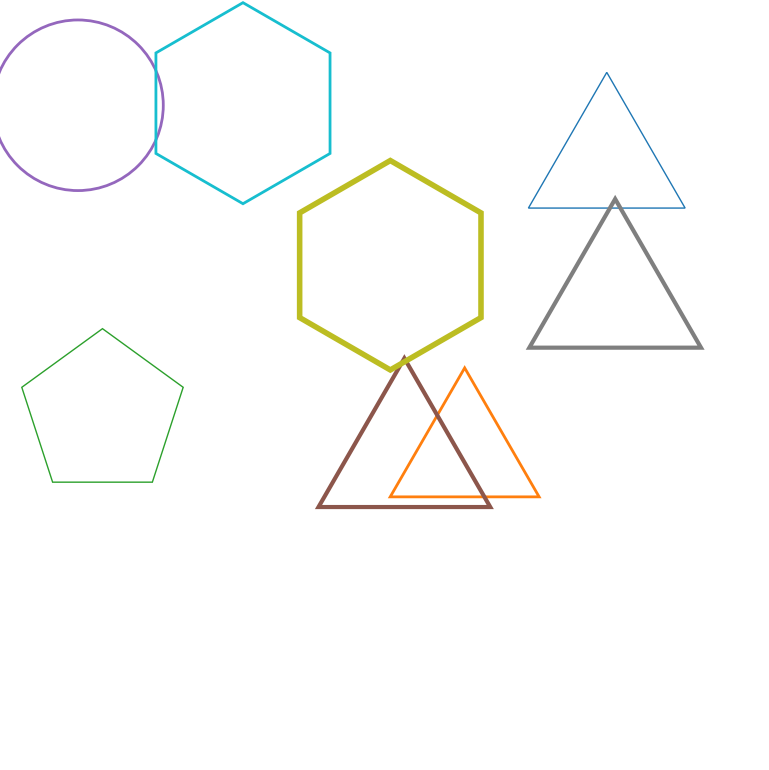[{"shape": "triangle", "thickness": 0.5, "radius": 0.59, "center": [0.788, 0.789]}, {"shape": "triangle", "thickness": 1, "radius": 0.56, "center": [0.603, 0.411]}, {"shape": "pentagon", "thickness": 0.5, "radius": 0.55, "center": [0.133, 0.463]}, {"shape": "circle", "thickness": 1, "radius": 0.55, "center": [0.101, 0.863]}, {"shape": "triangle", "thickness": 1.5, "radius": 0.64, "center": [0.525, 0.406]}, {"shape": "triangle", "thickness": 1.5, "radius": 0.64, "center": [0.799, 0.613]}, {"shape": "hexagon", "thickness": 2, "radius": 0.68, "center": [0.507, 0.656]}, {"shape": "hexagon", "thickness": 1, "radius": 0.65, "center": [0.316, 0.866]}]